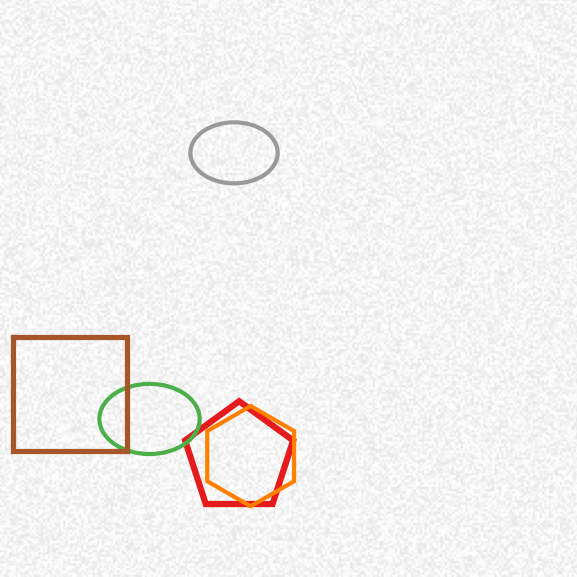[{"shape": "pentagon", "thickness": 3, "radius": 0.49, "center": [0.414, 0.206]}, {"shape": "oval", "thickness": 2, "radius": 0.43, "center": [0.259, 0.274]}, {"shape": "hexagon", "thickness": 2, "radius": 0.43, "center": [0.434, 0.209]}, {"shape": "square", "thickness": 2.5, "radius": 0.49, "center": [0.121, 0.317]}, {"shape": "oval", "thickness": 2, "radius": 0.38, "center": [0.405, 0.734]}]